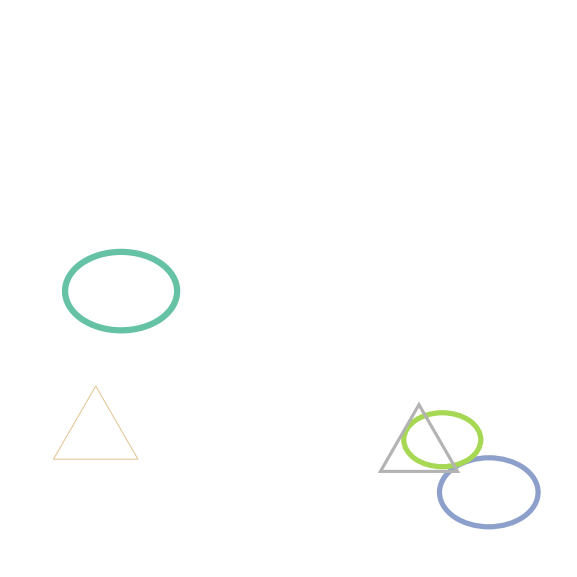[{"shape": "oval", "thickness": 3, "radius": 0.49, "center": [0.21, 0.495]}, {"shape": "oval", "thickness": 2.5, "radius": 0.43, "center": [0.846, 0.147]}, {"shape": "oval", "thickness": 2.5, "radius": 0.33, "center": [0.766, 0.238]}, {"shape": "triangle", "thickness": 0.5, "radius": 0.42, "center": [0.166, 0.246]}, {"shape": "triangle", "thickness": 1.5, "radius": 0.39, "center": [0.725, 0.221]}]